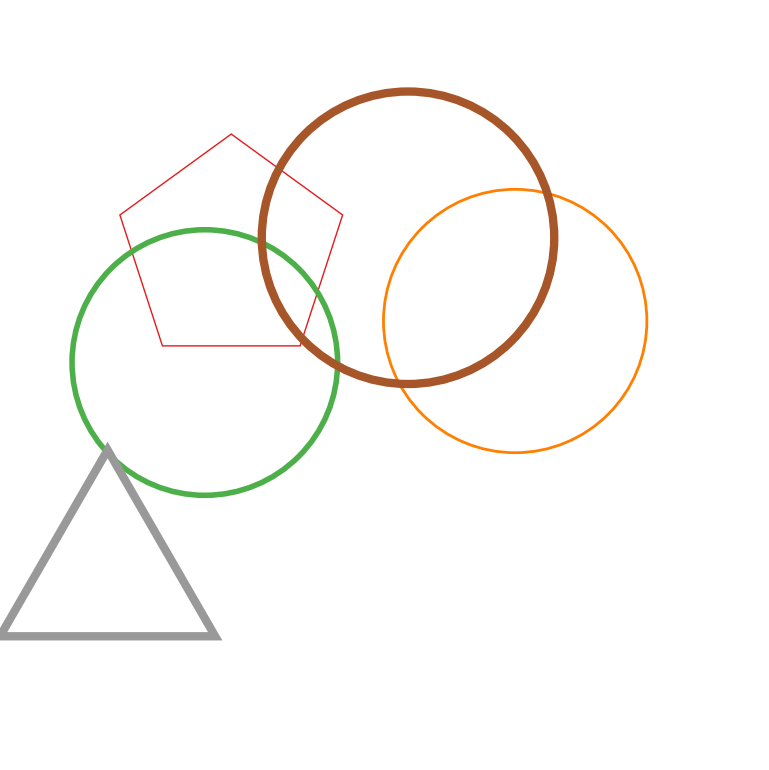[{"shape": "pentagon", "thickness": 0.5, "radius": 0.76, "center": [0.3, 0.674]}, {"shape": "circle", "thickness": 2, "radius": 0.86, "center": [0.266, 0.529]}, {"shape": "circle", "thickness": 1, "radius": 0.86, "center": [0.669, 0.583]}, {"shape": "circle", "thickness": 3, "radius": 0.95, "center": [0.53, 0.691]}, {"shape": "triangle", "thickness": 3, "radius": 0.81, "center": [0.14, 0.254]}]